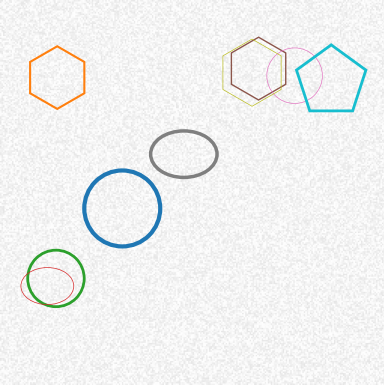[{"shape": "circle", "thickness": 3, "radius": 0.49, "center": [0.318, 0.459]}, {"shape": "hexagon", "thickness": 1.5, "radius": 0.41, "center": [0.149, 0.798]}, {"shape": "circle", "thickness": 2, "radius": 0.37, "center": [0.145, 0.277]}, {"shape": "oval", "thickness": 0.5, "radius": 0.34, "center": [0.123, 0.257]}, {"shape": "hexagon", "thickness": 1, "radius": 0.41, "center": [0.672, 0.822]}, {"shape": "circle", "thickness": 0.5, "radius": 0.36, "center": [0.765, 0.803]}, {"shape": "oval", "thickness": 2.5, "radius": 0.43, "center": [0.478, 0.6]}, {"shape": "hexagon", "thickness": 0.5, "radius": 0.44, "center": [0.655, 0.811]}, {"shape": "pentagon", "thickness": 2, "radius": 0.47, "center": [0.86, 0.789]}]